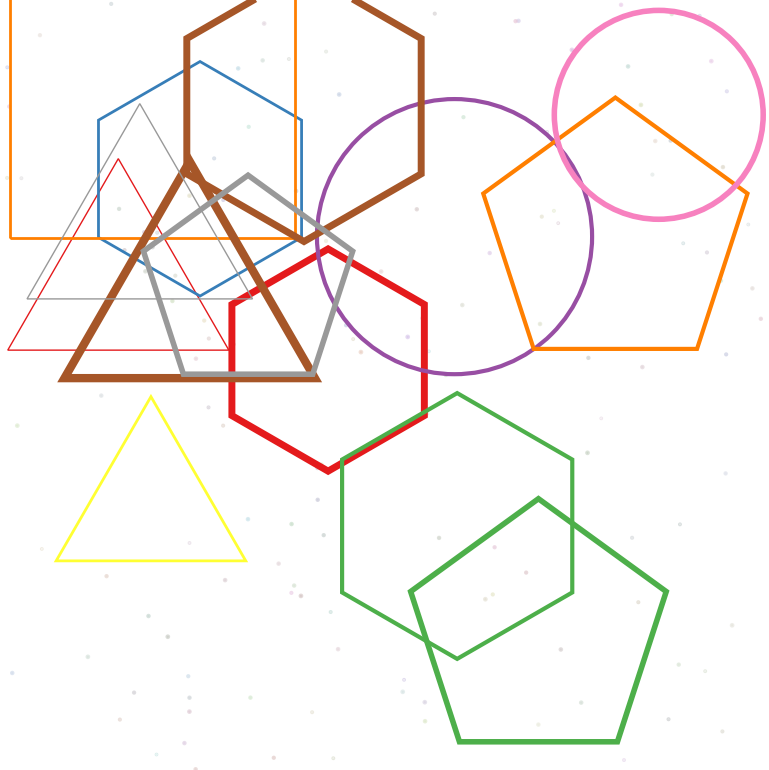[{"shape": "triangle", "thickness": 0.5, "radius": 0.83, "center": [0.154, 0.628]}, {"shape": "hexagon", "thickness": 2.5, "radius": 0.72, "center": [0.426, 0.532]}, {"shape": "hexagon", "thickness": 1, "radius": 0.76, "center": [0.26, 0.768]}, {"shape": "pentagon", "thickness": 2, "radius": 0.87, "center": [0.699, 0.178]}, {"shape": "hexagon", "thickness": 1.5, "radius": 0.86, "center": [0.594, 0.317]}, {"shape": "circle", "thickness": 1.5, "radius": 0.89, "center": [0.59, 0.693]}, {"shape": "square", "thickness": 1, "radius": 0.93, "center": [0.198, 0.877]}, {"shape": "pentagon", "thickness": 1.5, "radius": 0.9, "center": [0.799, 0.693]}, {"shape": "triangle", "thickness": 1, "radius": 0.71, "center": [0.196, 0.343]}, {"shape": "hexagon", "thickness": 2.5, "radius": 0.88, "center": [0.395, 0.862]}, {"shape": "triangle", "thickness": 3, "radius": 0.94, "center": [0.246, 0.603]}, {"shape": "circle", "thickness": 2, "radius": 0.68, "center": [0.856, 0.851]}, {"shape": "pentagon", "thickness": 2, "radius": 0.71, "center": [0.322, 0.63]}, {"shape": "triangle", "thickness": 0.5, "radius": 0.85, "center": [0.182, 0.696]}]